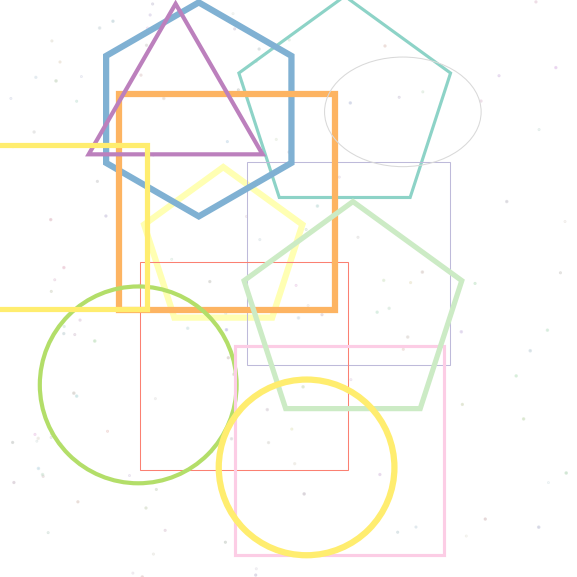[{"shape": "pentagon", "thickness": 1.5, "radius": 0.96, "center": [0.597, 0.813]}, {"shape": "pentagon", "thickness": 3, "radius": 0.72, "center": [0.387, 0.566]}, {"shape": "square", "thickness": 0.5, "radius": 0.88, "center": [0.603, 0.543]}, {"shape": "square", "thickness": 0.5, "radius": 0.9, "center": [0.423, 0.365]}, {"shape": "hexagon", "thickness": 3, "radius": 0.93, "center": [0.344, 0.81]}, {"shape": "square", "thickness": 3, "radius": 0.93, "center": [0.393, 0.649]}, {"shape": "circle", "thickness": 2, "radius": 0.85, "center": [0.239, 0.333]}, {"shape": "square", "thickness": 1.5, "radius": 0.9, "center": [0.587, 0.218]}, {"shape": "oval", "thickness": 0.5, "radius": 0.68, "center": [0.698, 0.805]}, {"shape": "triangle", "thickness": 2, "radius": 0.87, "center": [0.304, 0.819]}, {"shape": "pentagon", "thickness": 2.5, "radius": 0.99, "center": [0.611, 0.452]}, {"shape": "square", "thickness": 2.5, "radius": 0.71, "center": [0.113, 0.606]}, {"shape": "circle", "thickness": 3, "radius": 0.76, "center": [0.531, 0.19]}]